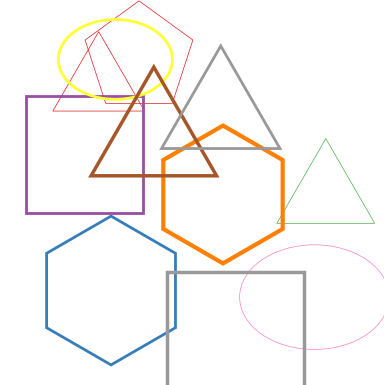[{"shape": "pentagon", "thickness": 0.5, "radius": 0.74, "center": [0.361, 0.851]}, {"shape": "triangle", "thickness": 0.5, "radius": 0.69, "center": [0.256, 0.78]}, {"shape": "hexagon", "thickness": 2, "radius": 0.97, "center": [0.288, 0.245]}, {"shape": "triangle", "thickness": 0.5, "radius": 0.73, "center": [0.846, 0.493]}, {"shape": "square", "thickness": 2, "radius": 0.76, "center": [0.219, 0.598]}, {"shape": "hexagon", "thickness": 3, "radius": 0.9, "center": [0.579, 0.495]}, {"shape": "oval", "thickness": 2, "radius": 0.74, "center": [0.3, 0.846]}, {"shape": "triangle", "thickness": 2.5, "radius": 0.94, "center": [0.4, 0.637]}, {"shape": "oval", "thickness": 0.5, "radius": 0.97, "center": [0.817, 0.228]}, {"shape": "triangle", "thickness": 2, "radius": 0.89, "center": [0.573, 0.703]}, {"shape": "square", "thickness": 2.5, "radius": 0.89, "center": [0.612, 0.117]}]